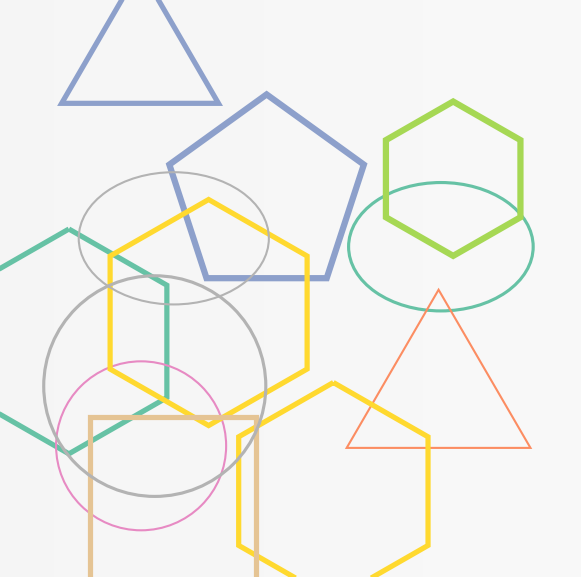[{"shape": "oval", "thickness": 1.5, "radius": 0.79, "center": [0.759, 0.572]}, {"shape": "hexagon", "thickness": 2.5, "radius": 0.97, "center": [0.119, 0.408]}, {"shape": "triangle", "thickness": 1, "radius": 0.91, "center": [0.755, 0.315]}, {"shape": "triangle", "thickness": 2.5, "radius": 0.78, "center": [0.241, 0.898]}, {"shape": "pentagon", "thickness": 3, "radius": 0.88, "center": [0.459, 0.66]}, {"shape": "circle", "thickness": 1, "radius": 0.73, "center": [0.243, 0.227]}, {"shape": "hexagon", "thickness": 3, "radius": 0.67, "center": [0.78, 0.69]}, {"shape": "hexagon", "thickness": 2.5, "radius": 0.94, "center": [0.574, 0.149]}, {"shape": "hexagon", "thickness": 2.5, "radius": 0.98, "center": [0.359, 0.458]}, {"shape": "square", "thickness": 2.5, "radius": 0.71, "center": [0.298, 0.134]}, {"shape": "oval", "thickness": 1, "radius": 0.82, "center": [0.299, 0.586]}, {"shape": "circle", "thickness": 1.5, "radius": 0.96, "center": [0.266, 0.331]}]